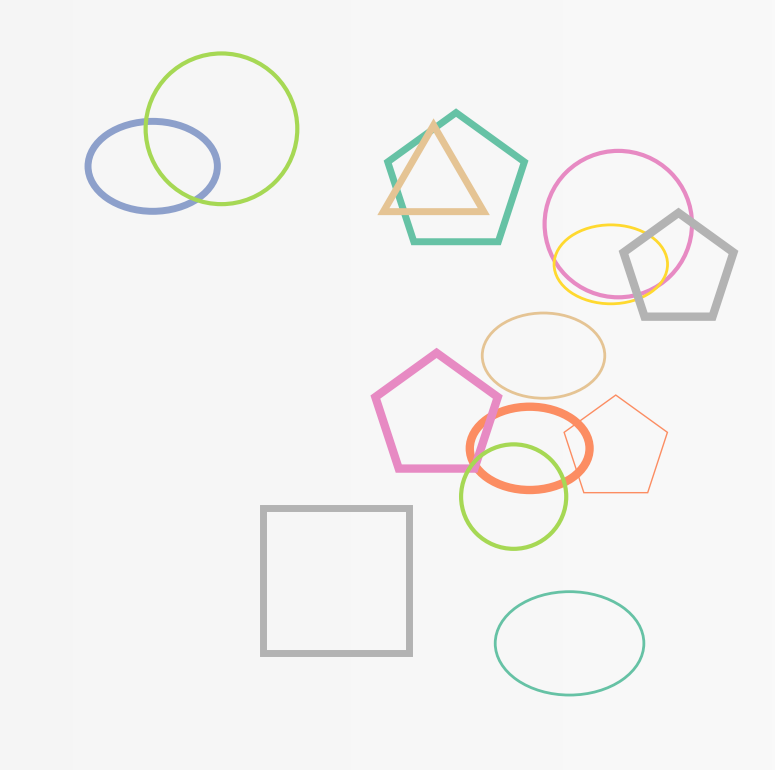[{"shape": "oval", "thickness": 1, "radius": 0.48, "center": [0.735, 0.164]}, {"shape": "pentagon", "thickness": 2.5, "radius": 0.46, "center": [0.588, 0.761]}, {"shape": "oval", "thickness": 3, "radius": 0.39, "center": [0.683, 0.418]}, {"shape": "pentagon", "thickness": 0.5, "radius": 0.35, "center": [0.795, 0.417]}, {"shape": "oval", "thickness": 2.5, "radius": 0.42, "center": [0.197, 0.784]}, {"shape": "circle", "thickness": 1.5, "radius": 0.48, "center": [0.798, 0.709]}, {"shape": "pentagon", "thickness": 3, "radius": 0.42, "center": [0.563, 0.459]}, {"shape": "circle", "thickness": 1.5, "radius": 0.49, "center": [0.286, 0.833]}, {"shape": "circle", "thickness": 1.5, "radius": 0.34, "center": [0.663, 0.355]}, {"shape": "oval", "thickness": 1, "radius": 0.37, "center": [0.788, 0.657]}, {"shape": "triangle", "thickness": 2.5, "radius": 0.37, "center": [0.559, 0.763]}, {"shape": "oval", "thickness": 1, "radius": 0.4, "center": [0.701, 0.538]}, {"shape": "pentagon", "thickness": 3, "radius": 0.37, "center": [0.876, 0.649]}, {"shape": "square", "thickness": 2.5, "radius": 0.47, "center": [0.434, 0.246]}]